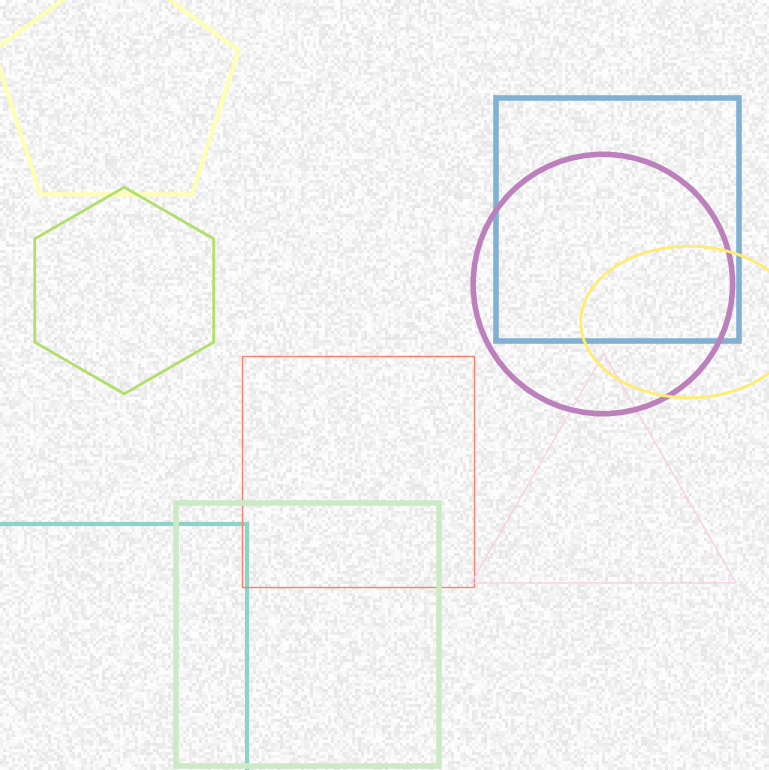[{"shape": "square", "thickness": 1.5, "radius": 0.82, "center": [0.156, 0.155]}, {"shape": "pentagon", "thickness": 1.5, "radius": 0.84, "center": [0.151, 0.883]}, {"shape": "square", "thickness": 0.5, "radius": 0.75, "center": [0.465, 0.388]}, {"shape": "square", "thickness": 2, "radius": 0.79, "center": [0.802, 0.715]}, {"shape": "hexagon", "thickness": 1, "radius": 0.67, "center": [0.161, 0.623]}, {"shape": "triangle", "thickness": 0.5, "radius": 0.99, "center": [0.784, 0.342]}, {"shape": "circle", "thickness": 2, "radius": 0.84, "center": [0.783, 0.631]}, {"shape": "square", "thickness": 2, "radius": 0.85, "center": [0.399, 0.176]}, {"shape": "oval", "thickness": 1, "radius": 0.7, "center": [0.895, 0.582]}]